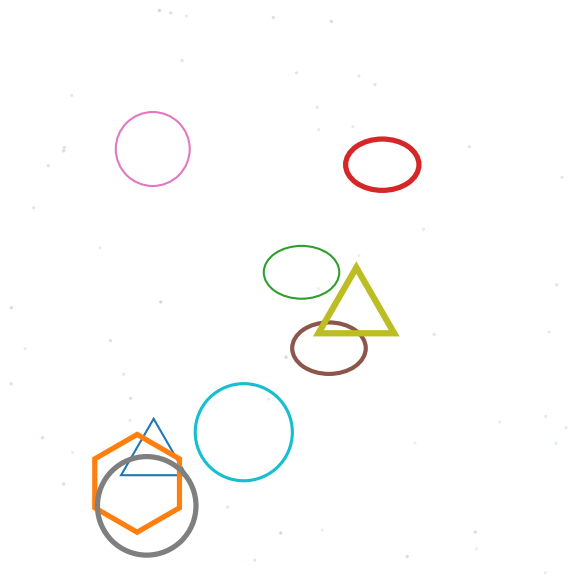[{"shape": "triangle", "thickness": 1, "radius": 0.33, "center": [0.266, 0.209]}, {"shape": "hexagon", "thickness": 2.5, "radius": 0.42, "center": [0.237, 0.162]}, {"shape": "oval", "thickness": 1, "radius": 0.33, "center": [0.522, 0.528]}, {"shape": "oval", "thickness": 2.5, "radius": 0.32, "center": [0.662, 0.714]}, {"shape": "oval", "thickness": 2, "radius": 0.32, "center": [0.57, 0.396]}, {"shape": "circle", "thickness": 1, "radius": 0.32, "center": [0.265, 0.741]}, {"shape": "circle", "thickness": 2.5, "radius": 0.43, "center": [0.254, 0.123]}, {"shape": "triangle", "thickness": 3, "radius": 0.38, "center": [0.617, 0.46]}, {"shape": "circle", "thickness": 1.5, "radius": 0.42, "center": [0.422, 0.251]}]